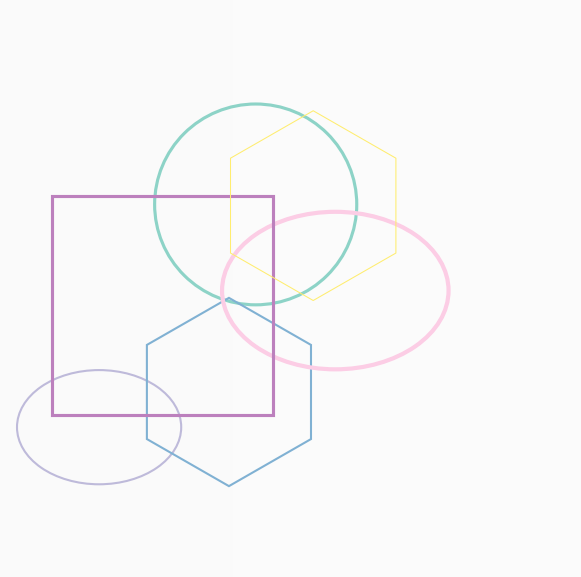[{"shape": "circle", "thickness": 1.5, "radius": 0.87, "center": [0.44, 0.645]}, {"shape": "oval", "thickness": 1, "radius": 0.71, "center": [0.17, 0.259]}, {"shape": "hexagon", "thickness": 1, "radius": 0.82, "center": [0.394, 0.32]}, {"shape": "oval", "thickness": 2, "radius": 0.97, "center": [0.577, 0.496]}, {"shape": "square", "thickness": 1.5, "radius": 0.95, "center": [0.279, 0.469]}, {"shape": "hexagon", "thickness": 0.5, "radius": 0.82, "center": [0.539, 0.643]}]